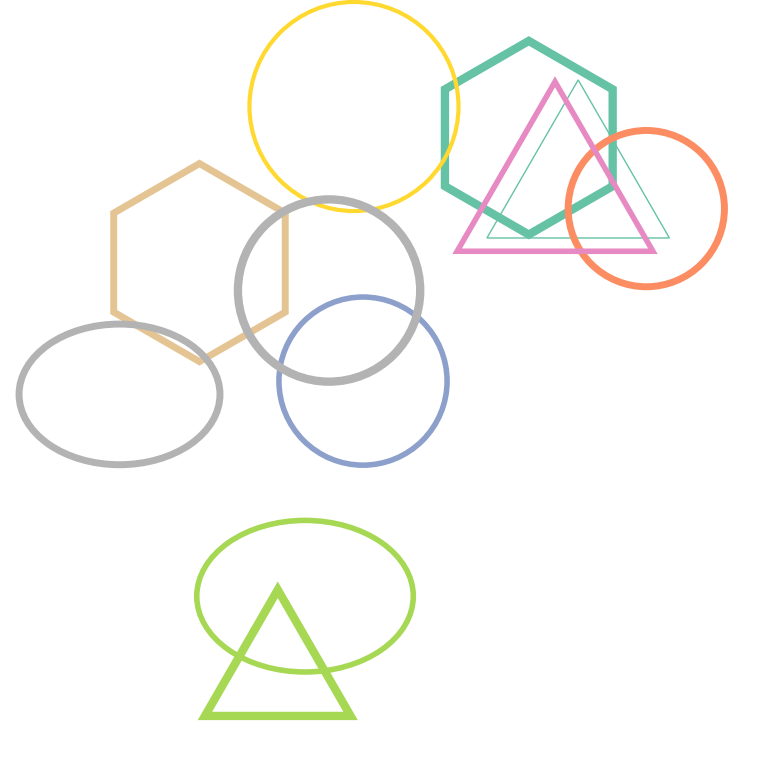[{"shape": "triangle", "thickness": 0.5, "radius": 0.68, "center": [0.751, 0.759]}, {"shape": "hexagon", "thickness": 3, "radius": 0.63, "center": [0.687, 0.821]}, {"shape": "circle", "thickness": 2.5, "radius": 0.51, "center": [0.839, 0.729]}, {"shape": "circle", "thickness": 2, "radius": 0.55, "center": [0.471, 0.505]}, {"shape": "triangle", "thickness": 2, "radius": 0.73, "center": [0.721, 0.747]}, {"shape": "oval", "thickness": 2, "radius": 0.7, "center": [0.396, 0.226]}, {"shape": "triangle", "thickness": 3, "radius": 0.55, "center": [0.361, 0.125]}, {"shape": "circle", "thickness": 1.5, "radius": 0.68, "center": [0.46, 0.862]}, {"shape": "hexagon", "thickness": 2.5, "radius": 0.64, "center": [0.259, 0.659]}, {"shape": "circle", "thickness": 3, "radius": 0.59, "center": [0.427, 0.623]}, {"shape": "oval", "thickness": 2.5, "radius": 0.65, "center": [0.155, 0.488]}]